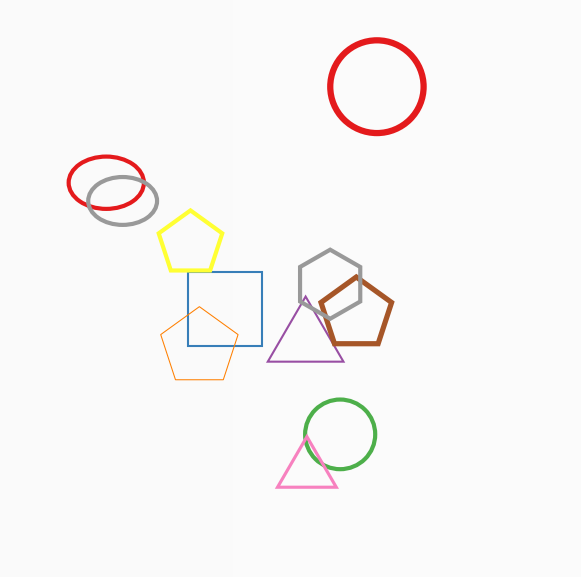[{"shape": "circle", "thickness": 3, "radius": 0.4, "center": [0.648, 0.849]}, {"shape": "oval", "thickness": 2, "radius": 0.32, "center": [0.183, 0.683]}, {"shape": "square", "thickness": 1, "radius": 0.32, "center": [0.387, 0.464]}, {"shape": "circle", "thickness": 2, "radius": 0.3, "center": [0.585, 0.247]}, {"shape": "triangle", "thickness": 1, "radius": 0.38, "center": [0.526, 0.41]}, {"shape": "pentagon", "thickness": 0.5, "radius": 0.35, "center": [0.343, 0.398]}, {"shape": "pentagon", "thickness": 2, "radius": 0.29, "center": [0.328, 0.577]}, {"shape": "pentagon", "thickness": 2.5, "radius": 0.32, "center": [0.613, 0.456]}, {"shape": "triangle", "thickness": 1.5, "radius": 0.29, "center": [0.528, 0.185]}, {"shape": "oval", "thickness": 2, "radius": 0.3, "center": [0.211, 0.651]}, {"shape": "hexagon", "thickness": 2, "radius": 0.3, "center": [0.568, 0.507]}]